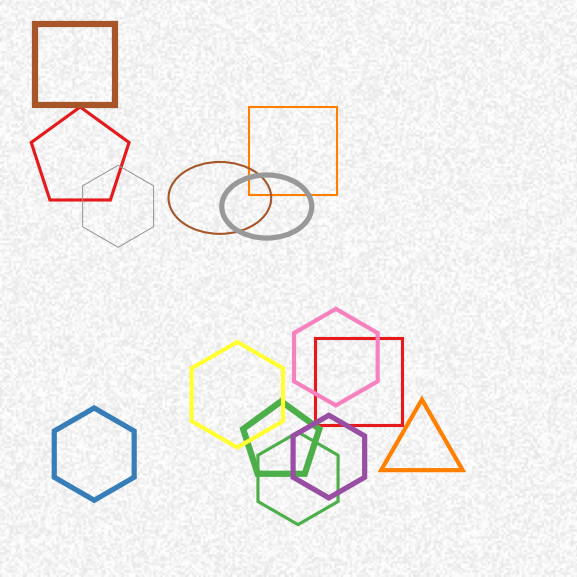[{"shape": "square", "thickness": 1.5, "radius": 0.38, "center": [0.621, 0.339]}, {"shape": "pentagon", "thickness": 1.5, "radius": 0.45, "center": [0.139, 0.725]}, {"shape": "hexagon", "thickness": 2.5, "radius": 0.4, "center": [0.163, 0.213]}, {"shape": "hexagon", "thickness": 1.5, "radius": 0.4, "center": [0.516, 0.171]}, {"shape": "pentagon", "thickness": 3, "radius": 0.35, "center": [0.487, 0.235]}, {"shape": "hexagon", "thickness": 2.5, "radius": 0.36, "center": [0.569, 0.208]}, {"shape": "square", "thickness": 1, "radius": 0.38, "center": [0.507, 0.737]}, {"shape": "triangle", "thickness": 2, "radius": 0.41, "center": [0.731, 0.226]}, {"shape": "hexagon", "thickness": 2, "radius": 0.46, "center": [0.411, 0.316]}, {"shape": "oval", "thickness": 1, "radius": 0.44, "center": [0.381, 0.656]}, {"shape": "square", "thickness": 3, "radius": 0.35, "center": [0.129, 0.888]}, {"shape": "hexagon", "thickness": 2, "radius": 0.42, "center": [0.582, 0.381]}, {"shape": "oval", "thickness": 2.5, "radius": 0.39, "center": [0.462, 0.641]}, {"shape": "hexagon", "thickness": 0.5, "radius": 0.35, "center": [0.205, 0.642]}]